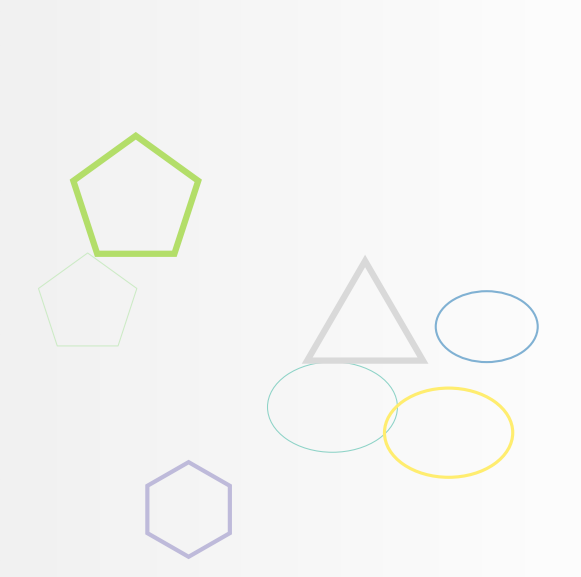[{"shape": "oval", "thickness": 0.5, "radius": 0.56, "center": [0.572, 0.294]}, {"shape": "hexagon", "thickness": 2, "radius": 0.41, "center": [0.324, 0.117]}, {"shape": "oval", "thickness": 1, "radius": 0.44, "center": [0.837, 0.434]}, {"shape": "pentagon", "thickness": 3, "radius": 0.56, "center": [0.234, 0.651]}, {"shape": "triangle", "thickness": 3, "radius": 0.58, "center": [0.628, 0.432]}, {"shape": "pentagon", "thickness": 0.5, "radius": 0.44, "center": [0.151, 0.472]}, {"shape": "oval", "thickness": 1.5, "radius": 0.55, "center": [0.772, 0.25]}]